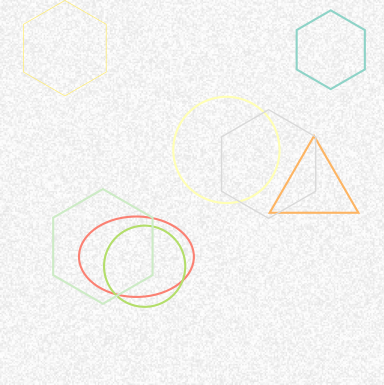[{"shape": "hexagon", "thickness": 1.5, "radius": 0.51, "center": [0.859, 0.871]}, {"shape": "circle", "thickness": 1.5, "radius": 0.69, "center": [0.588, 0.611]}, {"shape": "oval", "thickness": 1.5, "radius": 0.75, "center": [0.354, 0.333]}, {"shape": "triangle", "thickness": 1.5, "radius": 0.67, "center": [0.816, 0.514]}, {"shape": "circle", "thickness": 1.5, "radius": 0.53, "center": [0.376, 0.308]}, {"shape": "hexagon", "thickness": 1, "radius": 0.71, "center": [0.698, 0.574]}, {"shape": "hexagon", "thickness": 1.5, "radius": 0.75, "center": [0.267, 0.36]}, {"shape": "hexagon", "thickness": 0.5, "radius": 0.62, "center": [0.169, 0.875]}]